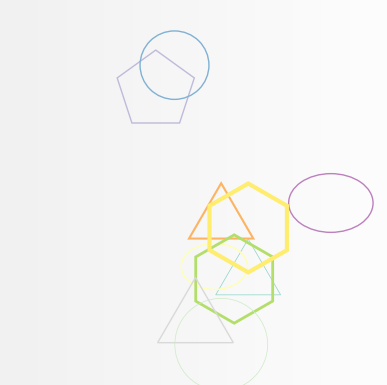[{"shape": "triangle", "thickness": 0.5, "radius": 0.48, "center": [0.64, 0.283]}, {"shape": "oval", "thickness": 1, "radius": 0.43, "center": [0.553, 0.308]}, {"shape": "pentagon", "thickness": 1, "radius": 0.52, "center": [0.402, 0.765]}, {"shape": "circle", "thickness": 1, "radius": 0.44, "center": [0.45, 0.831]}, {"shape": "triangle", "thickness": 1.5, "radius": 0.48, "center": [0.571, 0.428]}, {"shape": "hexagon", "thickness": 2, "radius": 0.57, "center": [0.604, 0.275]}, {"shape": "triangle", "thickness": 1, "radius": 0.56, "center": [0.504, 0.166]}, {"shape": "oval", "thickness": 1, "radius": 0.54, "center": [0.854, 0.473]}, {"shape": "circle", "thickness": 0.5, "radius": 0.6, "center": [0.571, 0.105]}, {"shape": "hexagon", "thickness": 3, "radius": 0.58, "center": [0.641, 0.408]}]